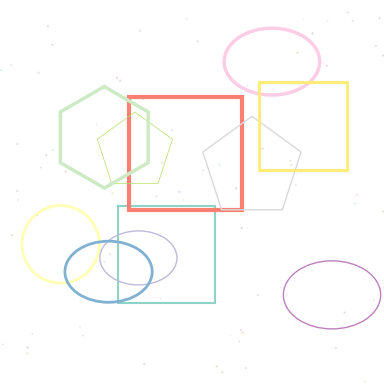[{"shape": "square", "thickness": 1.5, "radius": 0.63, "center": [0.432, 0.339]}, {"shape": "circle", "thickness": 2, "radius": 0.5, "center": [0.158, 0.365]}, {"shape": "oval", "thickness": 1, "radius": 0.5, "center": [0.36, 0.33]}, {"shape": "square", "thickness": 3, "radius": 0.74, "center": [0.483, 0.601]}, {"shape": "oval", "thickness": 2, "radius": 0.57, "center": [0.282, 0.294]}, {"shape": "pentagon", "thickness": 0.5, "radius": 0.51, "center": [0.35, 0.607]}, {"shape": "oval", "thickness": 2.5, "radius": 0.62, "center": [0.706, 0.84]}, {"shape": "pentagon", "thickness": 1, "radius": 0.67, "center": [0.654, 0.564]}, {"shape": "oval", "thickness": 1, "radius": 0.63, "center": [0.862, 0.234]}, {"shape": "hexagon", "thickness": 2.5, "radius": 0.66, "center": [0.271, 0.643]}, {"shape": "square", "thickness": 2, "radius": 0.57, "center": [0.786, 0.672]}]